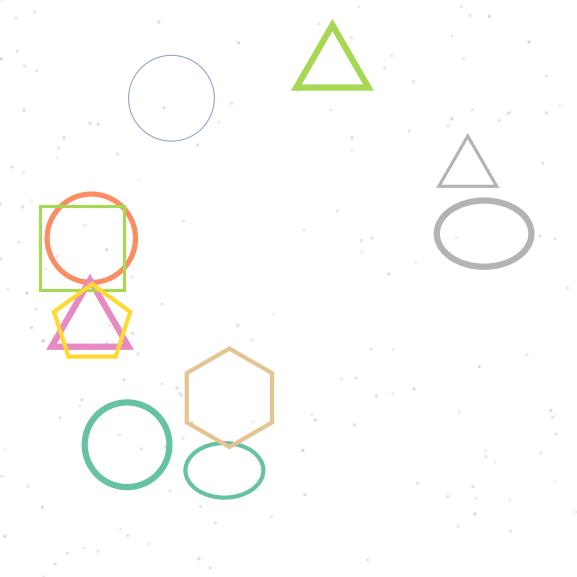[{"shape": "oval", "thickness": 2, "radius": 0.34, "center": [0.389, 0.185]}, {"shape": "circle", "thickness": 3, "radius": 0.37, "center": [0.22, 0.229]}, {"shape": "circle", "thickness": 2.5, "radius": 0.38, "center": [0.158, 0.587]}, {"shape": "circle", "thickness": 0.5, "radius": 0.37, "center": [0.297, 0.829]}, {"shape": "triangle", "thickness": 3, "radius": 0.39, "center": [0.156, 0.437]}, {"shape": "square", "thickness": 1.5, "radius": 0.36, "center": [0.142, 0.57]}, {"shape": "triangle", "thickness": 3, "radius": 0.36, "center": [0.576, 0.884]}, {"shape": "pentagon", "thickness": 2, "radius": 0.35, "center": [0.159, 0.438]}, {"shape": "hexagon", "thickness": 2, "radius": 0.43, "center": [0.397, 0.31]}, {"shape": "oval", "thickness": 3, "radius": 0.41, "center": [0.838, 0.595]}, {"shape": "triangle", "thickness": 1.5, "radius": 0.29, "center": [0.81, 0.705]}]